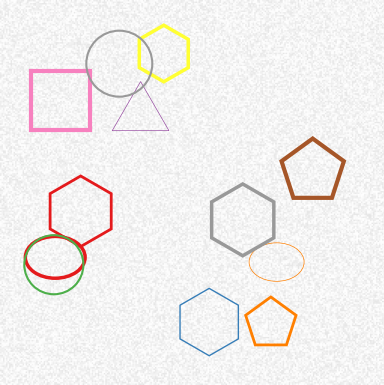[{"shape": "oval", "thickness": 2.5, "radius": 0.39, "center": [0.143, 0.332]}, {"shape": "hexagon", "thickness": 2, "radius": 0.46, "center": [0.21, 0.451]}, {"shape": "hexagon", "thickness": 1, "radius": 0.44, "center": [0.543, 0.164]}, {"shape": "circle", "thickness": 1.5, "radius": 0.38, "center": [0.14, 0.312]}, {"shape": "triangle", "thickness": 0.5, "radius": 0.43, "center": [0.365, 0.703]}, {"shape": "oval", "thickness": 0.5, "radius": 0.36, "center": [0.718, 0.319]}, {"shape": "pentagon", "thickness": 2, "radius": 0.34, "center": [0.704, 0.16]}, {"shape": "hexagon", "thickness": 2.5, "radius": 0.37, "center": [0.425, 0.861]}, {"shape": "pentagon", "thickness": 3, "radius": 0.43, "center": [0.812, 0.555]}, {"shape": "square", "thickness": 3, "radius": 0.38, "center": [0.156, 0.74]}, {"shape": "circle", "thickness": 1.5, "radius": 0.43, "center": [0.31, 0.835]}, {"shape": "hexagon", "thickness": 2.5, "radius": 0.47, "center": [0.63, 0.429]}]